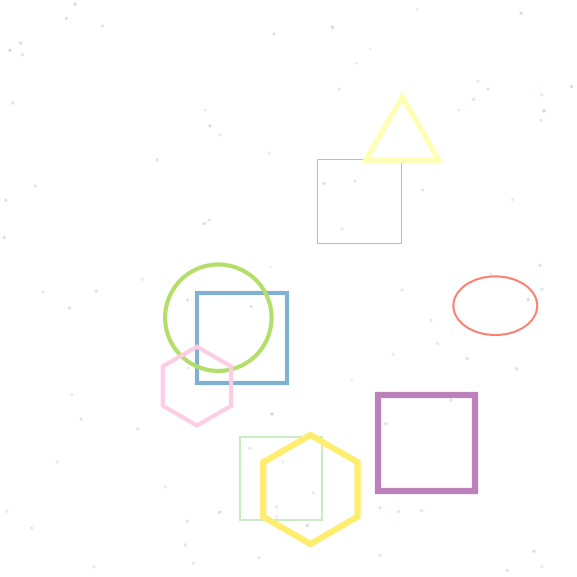[{"shape": "square", "thickness": 0.5, "radius": 0.37, "center": [0.621, 0.651]}, {"shape": "triangle", "thickness": 2.5, "radius": 0.37, "center": [0.697, 0.758]}, {"shape": "oval", "thickness": 1, "radius": 0.36, "center": [0.858, 0.47]}, {"shape": "square", "thickness": 2, "radius": 0.39, "center": [0.419, 0.414]}, {"shape": "circle", "thickness": 2, "radius": 0.46, "center": [0.378, 0.449]}, {"shape": "hexagon", "thickness": 2, "radius": 0.34, "center": [0.341, 0.331]}, {"shape": "square", "thickness": 3, "radius": 0.42, "center": [0.739, 0.232]}, {"shape": "square", "thickness": 1, "radius": 0.36, "center": [0.487, 0.17]}, {"shape": "hexagon", "thickness": 3, "radius": 0.47, "center": [0.538, 0.152]}]